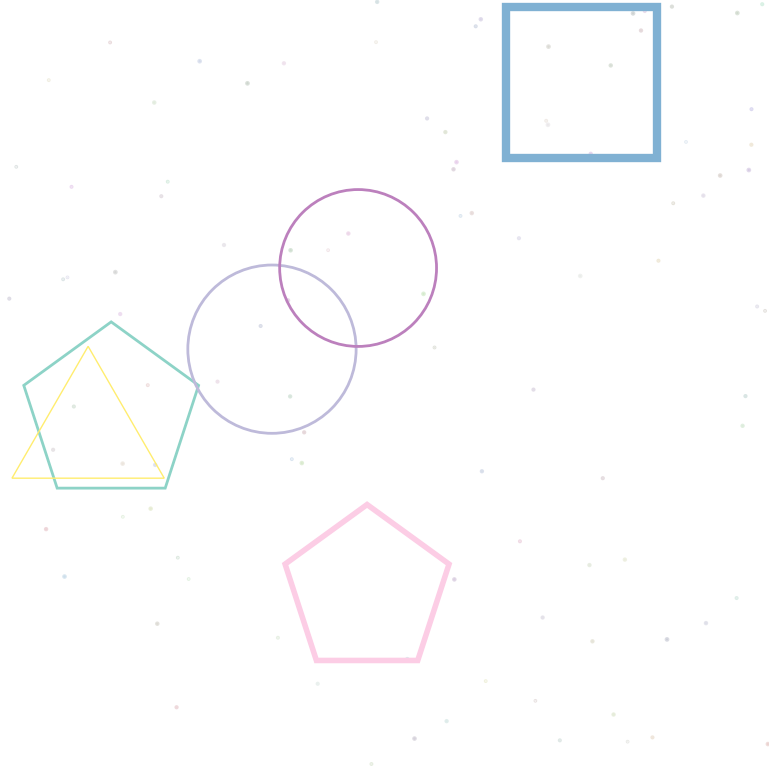[{"shape": "pentagon", "thickness": 1, "radius": 0.6, "center": [0.144, 0.463]}, {"shape": "circle", "thickness": 1, "radius": 0.55, "center": [0.353, 0.547]}, {"shape": "square", "thickness": 3, "radius": 0.49, "center": [0.755, 0.893]}, {"shape": "pentagon", "thickness": 2, "radius": 0.56, "center": [0.477, 0.233]}, {"shape": "circle", "thickness": 1, "radius": 0.51, "center": [0.465, 0.652]}, {"shape": "triangle", "thickness": 0.5, "radius": 0.57, "center": [0.114, 0.436]}]